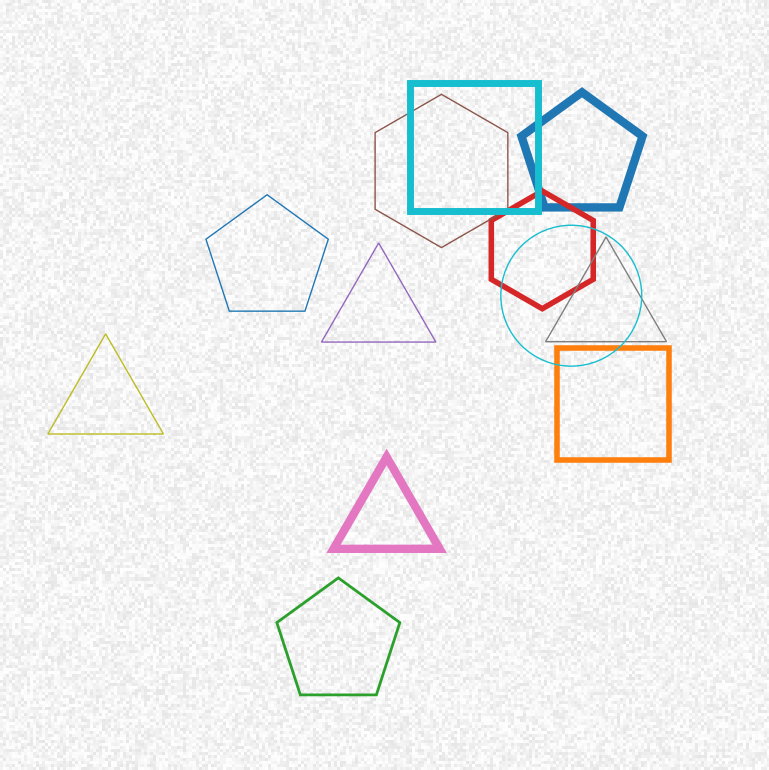[{"shape": "pentagon", "thickness": 0.5, "radius": 0.42, "center": [0.347, 0.664]}, {"shape": "pentagon", "thickness": 3, "radius": 0.41, "center": [0.756, 0.798]}, {"shape": "square", "thickness": 2, "radius": 0.36, "center": [0.796, 0.475]}, {"shape": "pentagon", "thickness": 1, "radius": 0.42, "center": [0.439, 0.165]}, {"shape": "hexagon", "thickness": 2, "radius": 0.38, "center": [0.704, 0.676]}, {"shape": "triangle", "thickness": 0.5, "radius": 0.43, "center": [0.492, 0.599]}, {"shape": "hexagon", "thickness": 0.5, "radius": 0.5, "center": [0.573, 0.778]}, {"shape": "triangle", "thickness": 3, "radius": 0.4, "center": [0.502, 0.327]}, {"shape": "triangle", "thickness": 0.5, "radius": 0.45, "center": [0.787, 0.602]}, {"shape": "triangle", "thickness": 0.5, "radius": 0.43, "center": [0.137, 0.48]}, {"shape": "circle", "thickness": 0.5, "radius": 0.46, "center": [0.742, 0.616]}, {"shape": "square", "thickness": 2.5, "radius": 0.42, "center": [0.615, 0.809]}]